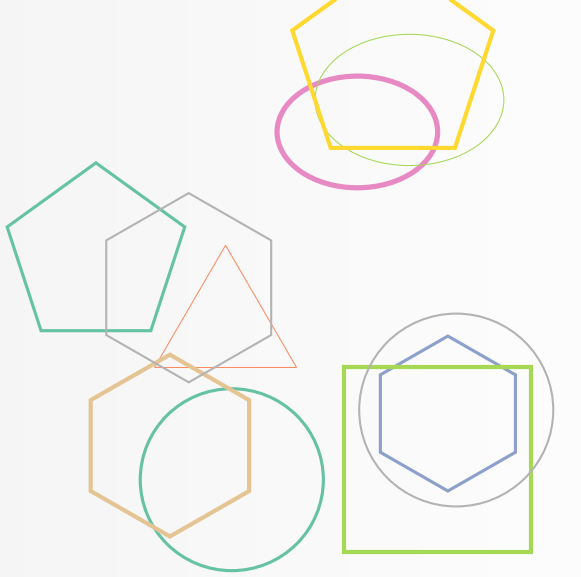[{"shape": "circle", "thickness": 1.5, "radius": 0.79, "center": [0.399, 0.169]}, {"shape": "pentagon", "thickness": 1.5, "radius": 0.8, "center": [0.165, 0.556]}, {"shape": "triangle", "thickness": 0.5, "radius": 0.71, "center": [0.388, 0.433]}, {"shape": "hexagon", "thickness": 1.5, "radius": 0.67, "center": [0.771, 0.283]}, {"shape": "oval", "thickness": 2.5, "radius": 0.69, "center": [0.615, 0.771]}, {"shape": "square", "thickness": 2, "radius": 0.8, "center": [0.753, 0.203]}, {"shape": "oval", "thickness": 0.5, "radius": 0.81, "center": [0.704, 0.826]}, {"shape": "pentagon", "thickness": 2, "radius": 0.91, "center": [0.676, 0.89]}, {"shape": "hexagon", "thickness": 2, "radius": 0.79, "center": [0.292, 0.228]}, {"shape": "circle", "thickness": 1, "radius": 0.83, "center": [0.785, 0.289]}, {"shape": "hexagon", "thickness": 1, "radius": 0.82, "center": [0.325, 0.501]}]